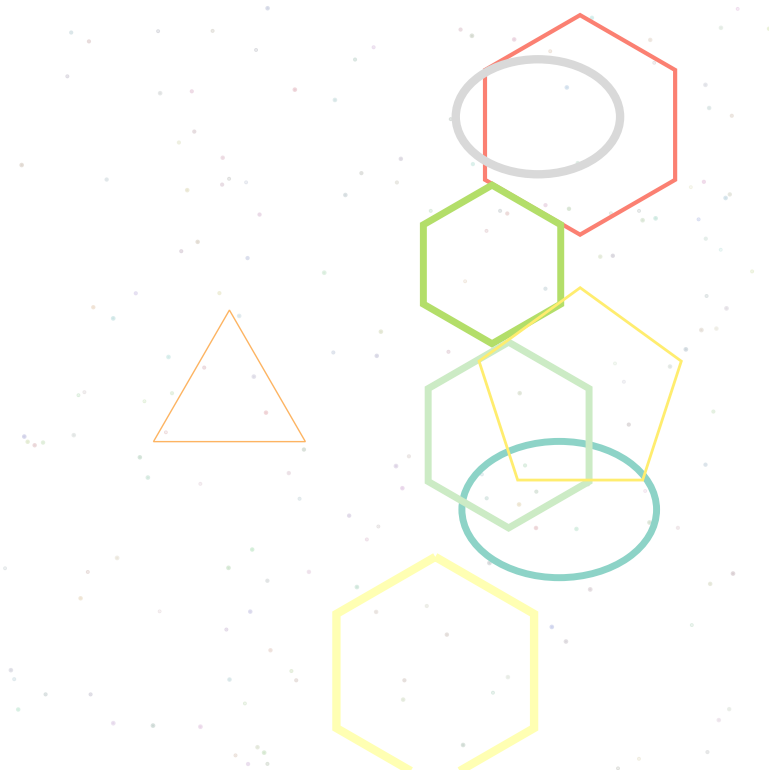[{"shape": "oval", "thickness": 2.5, "radius": 0.63, "center": [0.726, 0.338]}, {"shape": "hexagon", "thickness": 3, "radius": 0.74, "center": [0.565, 0.129]}, {"shape": "hexagon", "thickness": 1.5, "radius": 0.71, "center": [0.753, 0.838]}, {"shape": "triangle", "thickness": 0.5, "radius": 0.57, "center": [0.298, 0.483]}, {"shape": "hexagon", "thickness": 2.5, "radius": 0.51, "center": [0.639, 0.657]}, {"shape": "oval", "thickness": 3, "radius": 0.53, "center": [0.699, 0.848]}, {"shape": "hexagon", "thickness": 2.5, "radius": 0.6, "center": [0.661, 0.435]}, {"shape": "pentagon", "thickness": 1, "radius": 0.69, "center": [0.753, 0.488]}]